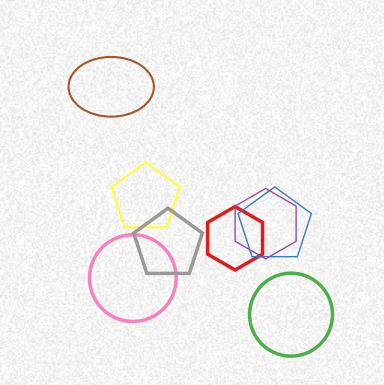[{"shape": "hexagon", "thickness": 2.5, "radius": 0.41, "center": [0.611, 0.381]}, {"shape": "pentagon", "thickness": 1, "radius": 0.5, "center": [0.714, 0.414]}, {"shape": "circle", "thickness": 2.5, "radius": 0.54, "center": [0.756, 0.183]}, {"shape": "hexagon", "thickness": 1, "radius": 0.46, "center": [0.69, 0.419]}, {"shape": "pentagon", "thickness": 1.5, "radius": 0.47, "center": [0.378, 0.485]}, {"shape": "oval", "thickness": 1.5, "radius": 0.55, "center": [0.289, 0.775]}, {"shape": "circle", "thickness": 2.5, "radius": 0.56, "center": [0.345, 0.278]}, {"shape": "pentagon", "thickness": 2.5, "radius": 0.47, "center": [0.436, 0.366]}]